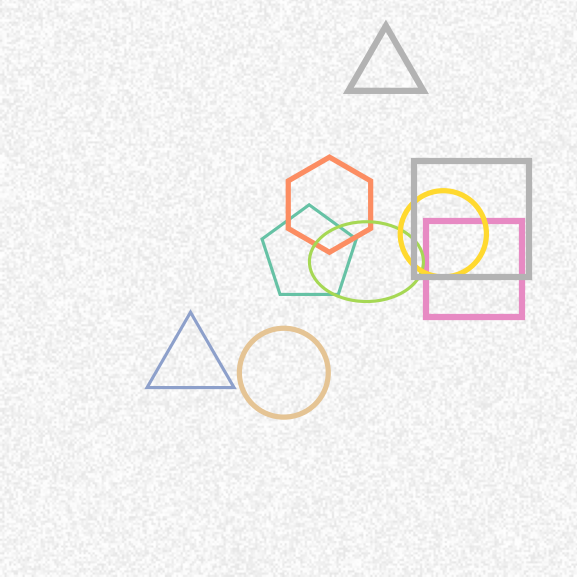[{"shape": "pentagon", "thickness": 1.5, "radius": 0.43, "center": [0.535, 0.559]}, {"shape": "hexagon", "thickness": 2.5, "radius": 0.41, "center": [0.57, 0.645]}, {"shape": "triangle", "thickness": 1.5, "radius": 0.43, "center": [0.33, 0.371]}, {"shape": "square", "thickness": 3, "radius": 0.42, "center": [0.821, 0.533]}, {"shape": "oval", "thickness": 1.5, "radius": 0.49, "center": [0.635, 0.546]}, {"shape": "circle", "thickness": 2.5, "radius": 0.37, "center": [0.768, 0.594]}, {"shape": "circle", "thickness": 2.5, "radius": 0.38, "center": [0.491, 0.354]}, {"shape": "square", "thickness": 3, "radius": 0.5, "center": [0.817, 0.62]}, {"shape": "triangle", "thickness": 3, "radius": 0.38, "center": [0.668, 0.879]}]